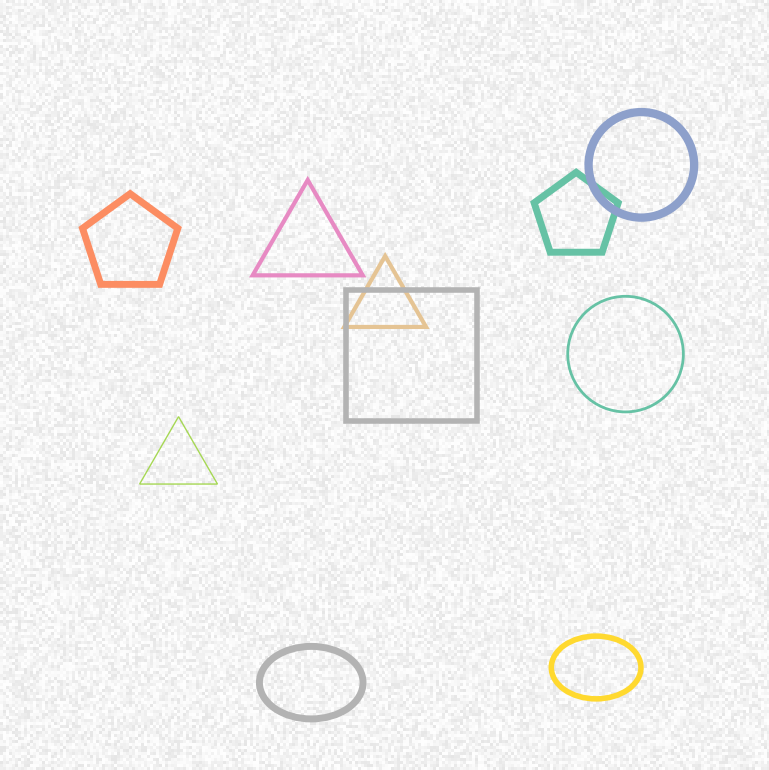[{"shape": "circle", "thickness": 1, "radius": 0.38, "center": [0.812, 0.54]}, {"shape": "pentagon", "thickness": 2.5, "radius": 0.29, "center": [0.748, 0.719]}, {"shape": "pentagon", "thickness": 2.5, "radius": 0.33, "center": [0.169, 0.683]}, {"shape": "circle", "thickness": 3, "radius": 0.34, "center": [0.833, 0.786]}, {"shape": "triangle", "thickness": 1.5, "radius": 0.41, "center": [0.4, 0.684]}, {"shape": "triangle", "thickness": 0.5, "radius": 0.29, "center": [0.232, 0.401]}, {"shape": "oval", "thickness": 2, "radius": 0.29, "center": [0.774, 0.133]}, {"shape": "triangle", "thickness": 1.5, "radius": 0.31, "center": [0.5, 0.606]}, {"shape": "square", "thickness": 2, "radius": 0.43, "center": [0.535, 0.538]}, {"shape": "oval", "thickness": 2.5, "radius": 0.34, "center": [0.404, 0.113]}]